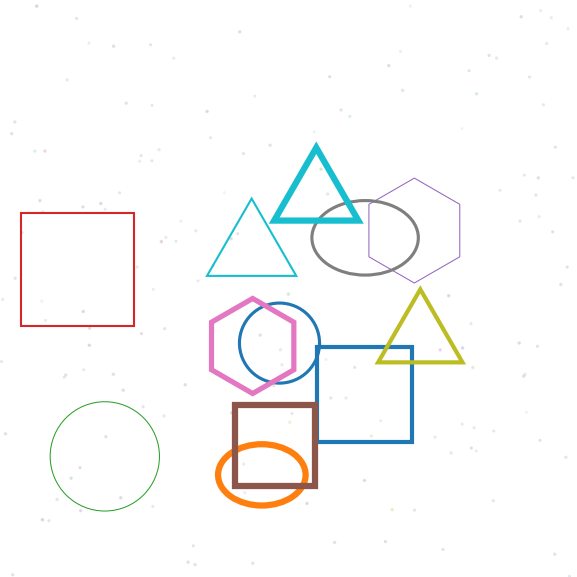[{"shape": "square", "thickness": 2, "radius": 0.41, "center": [0.632, 0.316]}, {"shape": "circle", "thickness": 1.5, "radius": 0.35, "center": [0.484, 0.405]}, {"shape": "oval", "thickness": 3, "radius": 0.38, "center": [0.453, 0.177]}, {"shape": "circle", "thickness": 0.5, "radius": 0.47, "center": [0.182, 0.209]}, {"shape": "square", "thickness": 1, "radius": 0.49, "center": [0.134, 0.533]}, {"shape": "hexagon", "thickness": 0.5, "radius": 0.45, "center": [0.717, 0.6]}, {"shape": "square", "thickness": 3, "radius": 0.35, "center": [0.476, 0.228]}, {"shape": "hexagon", "thickness": 2.5, "radius": 0.41, "center": [0.438, 0.4]}, {"shape": "oval", "thickness": 1.5, "radius": 0.46, "center": [0.632, 0.587]}, {"shape": "triangle", "thickness": 2, "radius": 0.42, "center": [0.728, 0.414]}, {"shape": "triangle", "thickness": 3, "radius": 0.42, "center": [0.548, 0.659]}, {"shape": "triangle", "thickness": 1, "radius": 0.45, "center": [0.436, 0.566]}]